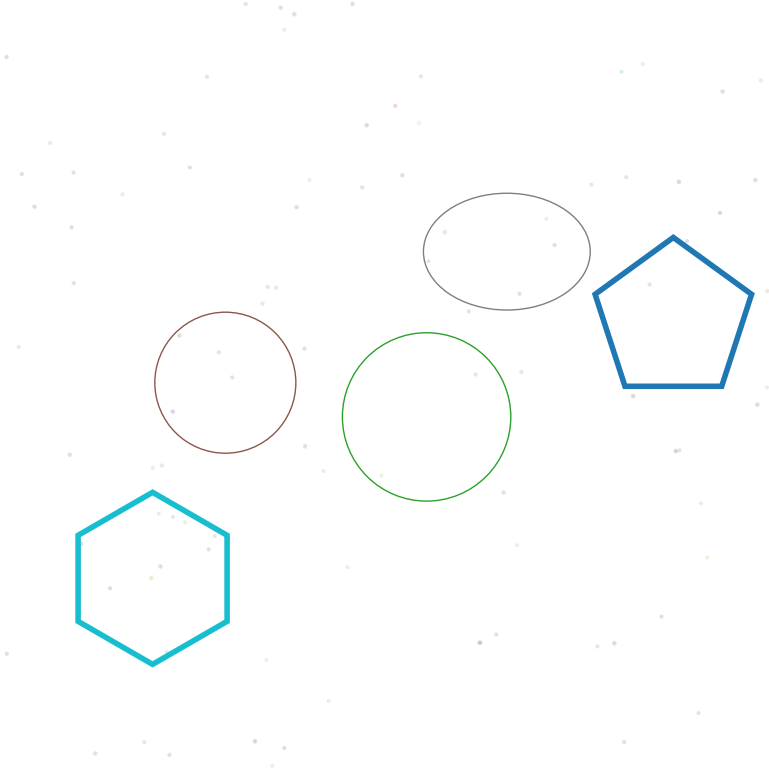[{"shape": "pentagon", "thickness": 2, "radius": 0.53, "center": [0.874, 0.585]}, {"shape": "circle", "thickness": 0.5, "radius": 0.55, "center": [0.554, 0.459]}, {"shape": "circle", "thickness": 0.5, "radius": 0.46, "center": [0.293, 0.503]}, {"shape": "oval", "thickness": 0.5, "radius": 0.54, "center": [0.658, 0.673]}, {"shape": "hexagon", "thickness": 2, "radius": 0.56, "center": [0.198, 0.249]}]